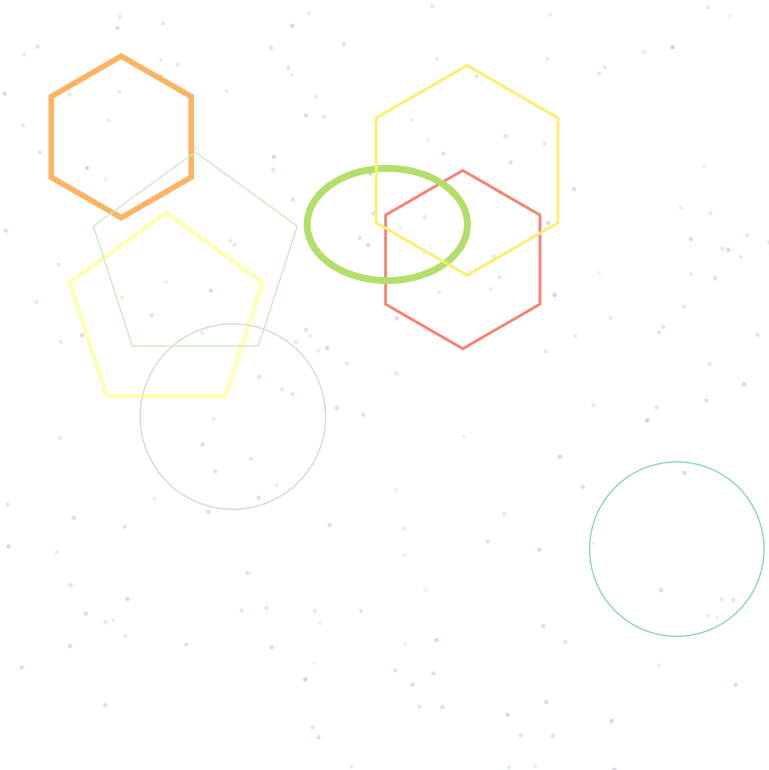[{"shape": "circle", "thickness": 0.5, "radius": 0.57, "center": [0.879, 0.287]}, {"shape": "pentagon", "thickness": 1.5, "radius": 0.66, "center": [0.216, 0.592]}, {"shape": "hexagon", "thickness": 1, "radius": 0.58, "center": [0.601, 0.663]}, {"shape": "hexagon", "thickness": 2, "radius": 0.52, "center": [0.157, 0.822]}, {"shape": "oval", "thickness": 2.5, "radius": 0.52, "center": [0.503, 0.708]}, {"shape": "circle", "thickness": 0.5, "radius": 0.6, "center": [0.302, 0.459]}, {"shape": "pentagon", "thickness": 0.5, "radius": 0.7, "center": [0.254, 0.663]}, {"shape": "hexagon", "thickness": 1, "radius": 0.68, "center": [0.607, 0.779]}]